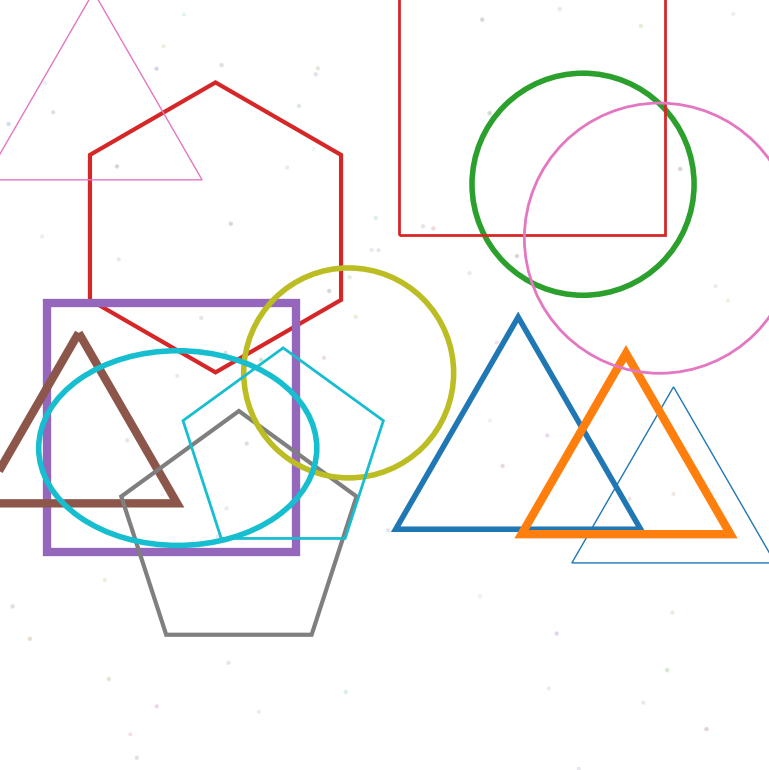[{"shape": "triangle", "thickness": 2, "radius": 0.92, "center": [0.673, 0.405]}, {"shape": "triangle", "thickness": 0.5, "radius": 0.76, "center": [0.875, 0.345]}, {"shape": "triangle", "thickness": 3, "radius": 0.78, "center": [0.813, 0.385]}, {"shape": "circle", "thickness": 2, "radius": 0.72, "center": [0.757, 0.761]}, {"shape": "hexagon", "thickness": 1.5, "radius": 0.94, "center": [0.28, 0.705]}, {"shape": "square", "thickness": 1, "radius": 0.86, "center": [0.691, 0.867]}, {"shape": "square", "thickness": 3, "radius": 0.81, "center": [0.223, 0.445]}, {"shape": "triangle", "thickness": 3, "radius": 0.74, "center": [0.102, 0.42]}, {"shape": "circle", "thickness": 1, "radius": 0.88, "center": [0.856, 0.691]}, {"shape": "triangle", "thickness": 0.5, "radius": 0.81, "center": [0.122, 0.848]}, {"shape": "pentagon", "thickness": 1.5, "radius": 0.8, "center": [0.31, 0.306]}, {"shape": "circle", "thickness": 2, "radius": 0.68, "center": [0.453, 0.516]}, {"shape": "oval", "thickness": 2, "radius": 0.9, "center": [0.231, 0.418]}, {"shape": "pentagon", "thickness": 1, "radius": 0.68, "center": [0.368, 0.411]}]